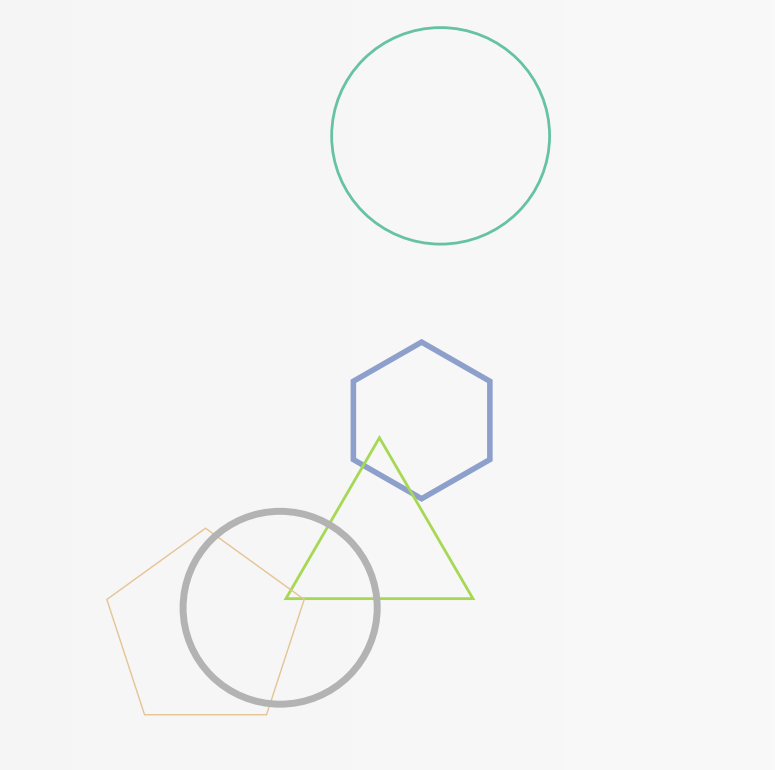[{"shape": "circle", "thickness": 1, "radius": 0.7, "center": [0.569, 0.824]}, {"shape": "hexagon", "thickness": 2, "radius": 0.51, "center": [0.544, 0.454]}, {"shape": "triangle", "thickness": 1, "radius": 0.7, "center": [0.49, 0.292]}, {"shape": "pentagon", "thickness": 0.5, "radius": 0.67, "center": [0.265, 0.18]}, {"shape": "circle", "thickness": 2.5, "radius": 0.63, "center": [0.361, 0.211]}]